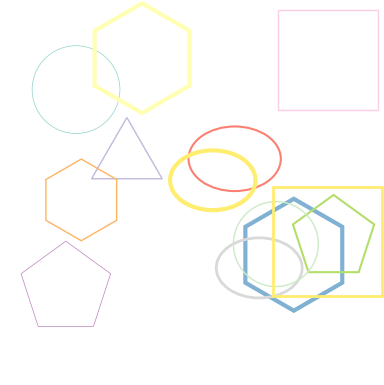[{"shape": "circle", "thickness": 0.5, "radius": 0.57, "center": [0.197, 0.767]}, {"shape": "hexagon", "thickness": 3, "radius": 0.71, "center": [0.369, 0.849]}, {"shape": "triangle", "thickness": 1, "radius": 0.53, "center": [0.33, 0.589]}, {"shape": "oval", "thickness": 1.5, "radius": 0.6, "center": [0.61, 0.588]}, {"shape": "hexagon", "thickness": 3, "radius": 0.73, "center": [0.763, 0.338]}, {"shape": "hexagon", "thickness": 1, "radius": 0.53, "center": [0.211, 0.481]}, {"shape": "pentagon", "thickness": 1.5, "radius": 0.55, "center": [0.866, 0.383]}, {"shape": "square", "thickness": 1, "radius": 0.65, "center": [0.852, 0.844]}, {"shape": "oval", "thickness": 2, "radius": 0.56, "center": [0.673, 0.304]}, {"shape": "pentagon", "thickness": 0.5, "radius": 0.61, "center": [0.171, 0.251]}, {"shape": "circle", "thickness": 1, "radius": 0.55, "center": [0.717, 0.366]}, {"shape": "oval", "thickness": 3, "radius": 0.55, "center": [0.553, 0.532]}, {"shape": "square", "thickness": 2, "radius": 0.71, "center": [0.85, 0.373]}]